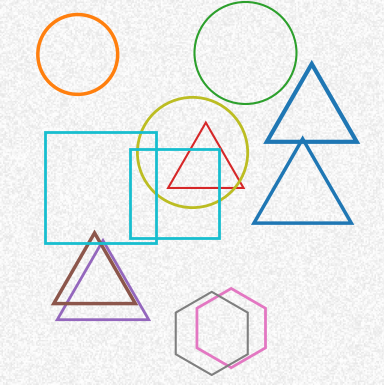[{"shape": "triangle", "thickness": 2.5, "radius": 0.73, "center": [0.786, 0.494]}, {"shape": "triangle", "thickness": 3, "radius": 0.67, "center": [0.81, 0.699]}, {"shape": "circle", "thickness": 2.5, "radius": 0.52, "center": [0.202, 0.859]}, {"shape": "circle", "thickness": 1.5, "radius": 0.66, "center": [0.638, 0.862]}, {"shape": "triangle", "thickness": 1.5, "radius": 0.57, "center": [0.535, 0.568]}, {"shape": "triangle", "thickness": 2, "radius": 0.69, "center": [0.268, 0.238]}, {"shape": "triangle", "thickness": 2.5, "radius": 0.61, "center": [0.246, 0.273]}, {"shape": "hexagon", "thickness": 2, "radius": 0.51, "center": [0.601, 0.148]}, {"shape": "hexagon", "thickness": 1.5, "radius": 0.54, "center": [0.55, 0.134]}, {"shape": "circle", "thickness": 2, "radius": 0.72, "center": [0.5, 0.604]}, {"shape": "square", "thickness": 2, "radius": 0.58, "center": [0.454, 0.497]}, {"shape": "square", "thickness": 2, "radius": 0.72, "center": [0.26, 0.513]}]